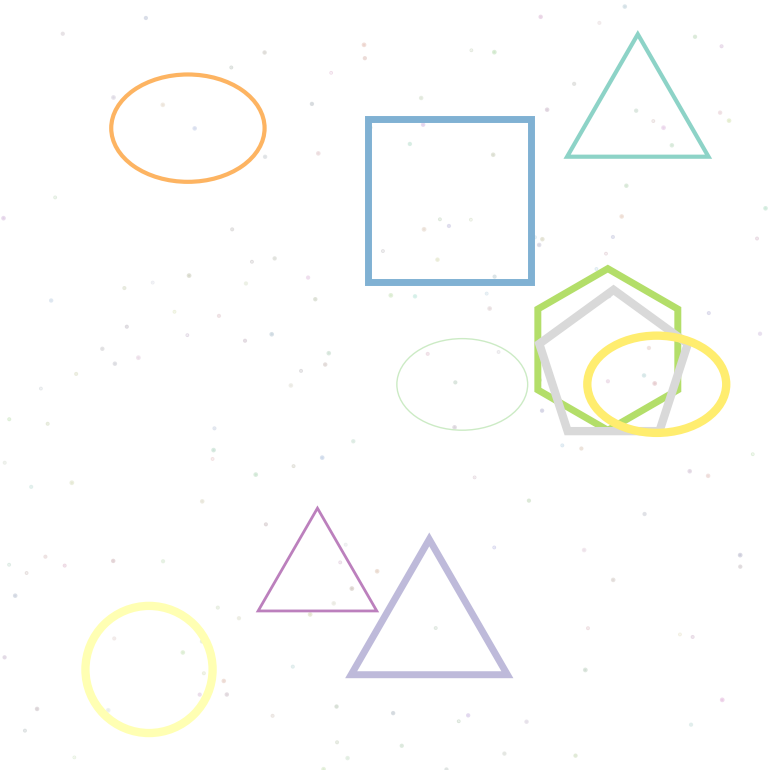[{"shape": "triangle", "thickness": 1.5, "radius": 0.53, "center": [0.828, 0.85]}, {"shape": "circle", "thickness": 3, "radius": 0.41, "center": [0.194, 0.131]}, {"shape": "triangle", "thickness": 2.5, "radius": 0.59, "center": [0.558, 0.182]}, {"shape": "square", "thickness": 2.5, "radius": 0.53, "center": [0.584, 0.74]}, {"shape": "oval", "thickness": 1.5, "radius": 0.5, "center": [0.244, 0.834]}, {"shape": "hexagon", "thickness": 2.5, "radius": 0.52, "center": [0.789, 0.546]}, {"shape": "pentagon", "thickness": 3, "radius": 0.51, "center": [0.797, 0.522]}, {"shape": "triangle", "thickness": 1, "radius": 0.44, "center": [0.412, 0.251]}, {"shape": "oval", "thickness": 0.5, "radius": 0.42, "center": [0.6, 0.501]}, {"shape": "oval", "thickness": 3, "radius": 0.45, "center": [0.853, 0.501]}]